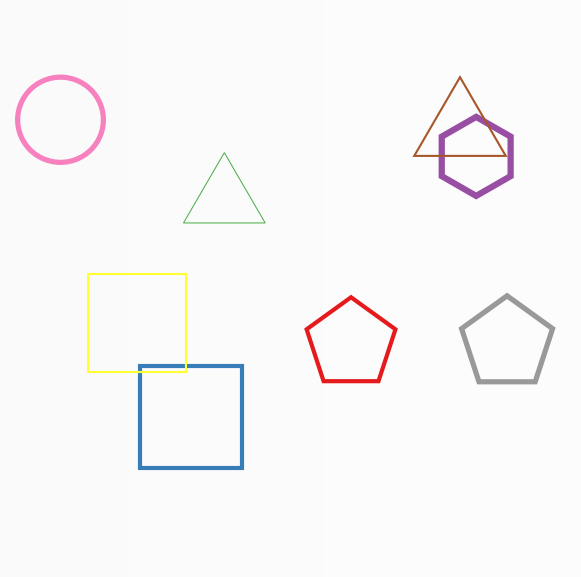[{"shape": "pentagon", "thickness": 2, "radius": 0.4, "center": [0.604, 0.404]}, {"shape": "square", "thickness": 2, "radius": 0.44, "center": [0.328, 0.277]}, {"shape": "triangle", "thickness": 0.5, "radius": 0.41, "center": [0.386, 0.654]}, {"shape": "hexagon", "thickness": 3, "radius": 0.34, "center": [0.819, 0.728]}, {"shape": "square", "thickness": 1, "radius": 0.42, "center": [0.235, 0.44]}, {"shape": "triangle", "thickness": 1, "radius": 0.45, "center": [0.791, 0.775]}, {"shape": "circle", "thickness": 2.5, "radius": 0.37, "center": [0.104, 0.792]}, {"shape": "pentagon", "thickness": 2.5, "radius": 0.41, "center": [0.872, 0.405]}]